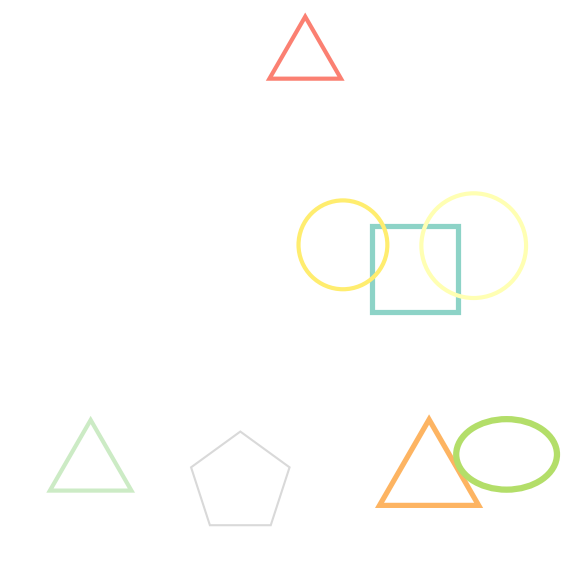[{"shape": "square", "thickness": 2.5, "radius": 0.37, "center": [0.719, 0.534]}, {"shape": "circle", "thickness": 2, "radius": 0.45, "center": [0.82, 0.574]}, {"shape": "triangle", "thickness": 2, "radius": 0.36, "center": [0.528, 0.899]}, {"shape": "triangle", "thickness": 2.5, "radius": 0.5, "center": [0.743, 0.174]}, {"shape": "oval", "thickness": 3, "radius": 0.44, "center": [0.877, 0.212]}, {"shape": "pentagon", "thickness": 1, "radius": 0.45, "center": [0.416, 0.162]}, {"shape": "triangle", "thickness": 2, "radius": 0.41, "center": [0.157, 0.19]}, {"shape": "circle", "thickness": 2, "radius": 0.38, "center": [0.594, 0.575]}]